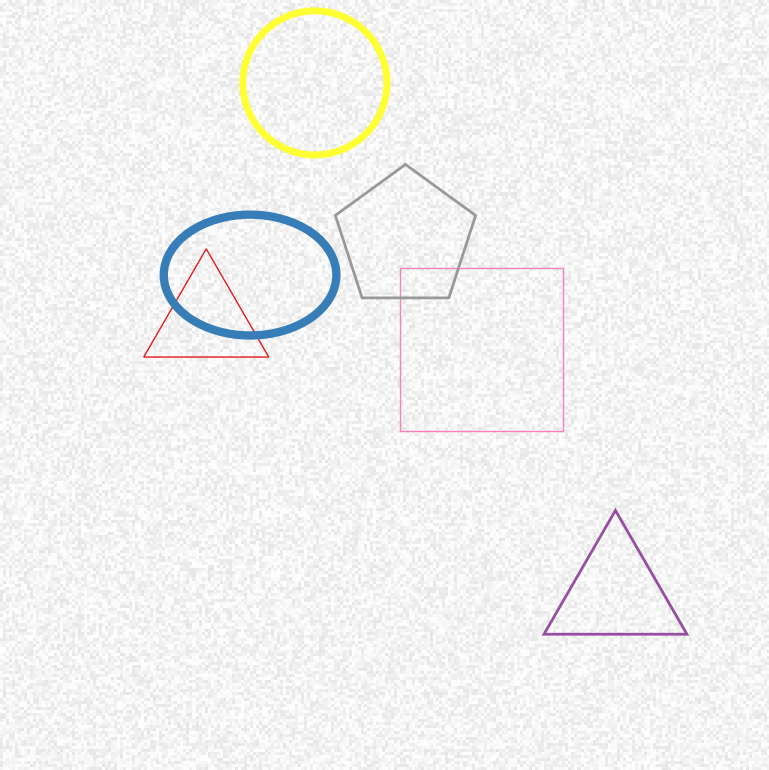[{"shape": "triangle", "thickness": 0.5, "radius": 0.47, "center": [0.268, 0.583]}, {"shape": "oval", "thickness": 3, "radius": 0.56, "center": [0.325, 0.643]}, {"shape": "triangle", "thickness": 1, "radius": 0.54, "center": [0.799, 0.23]}, {"shape": "circle", "thickness": 2.5, "radius": 0.47, "center": [0.409, 0.892]}, {"shape": "square", "thickness": 0.5, "radius": 0.53, "center": [0.625, 0.546]}, {"shape": "pentagon", "thickness": 1, "radius": 0.48, "center": [0.527, 0.691]}]